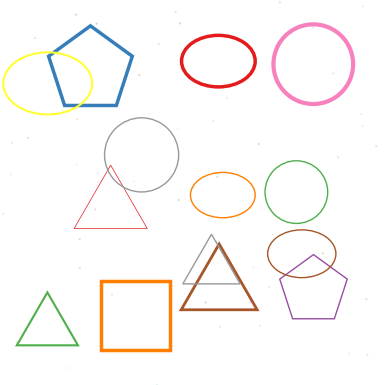[{"shape": "triangle", "thickness": 0.5, "radius": 0.55, "center": [0.287, 0.461]}, {"shape": "oval", "thickness": 2.5, "radius": 0.48, "center": [0.567, 0.841]}, {"shape": "pentagon", "thickness": 2.5, "radius": 0.57, "center": [0.235, 0.819]}, {"shape": "circle", "thickness": 1, "radius": 0.41, "center": [0.77, 0.501]}, {"shape": "triangle", "thickness": 1.5, "radius": 0.46, "center": [0.123, 0.149]}, {"shape": "pentagon", "thickness": 1, "radius": 0.46, "center": [0.814, 0.247]}, {"shape": "oval", "thickness": 1, "radius": 0.42, "center": [0.579, 0.493]}, {"shape": "square", "thickness": 2.5, "radius": 0.45, "center": [0.351, 0.182]}, {"shape": "oval", "thickness": 1.5, "radius": 0.58, "center": [0.124, 0.783]}, {"shape": "triangle", "thickness": 2, "radius": 0.57, "center": [0.569, 0.252]}, {"shape": "oval", "thickness": 1, "radius": 0.44, "center": [0.784, 0.341]}, {"shape": "circle", "thickness": 3, "radius": 0.52, "center": [0.814, 0.833]}, {"shape": "circle", "thickness": 1, "radius": 0.48, "center": [0.368, 0.598]}, {"shape": "triangle", "thickness": 1, "radius": 0.43, "center": [0.549, 0.306]}]